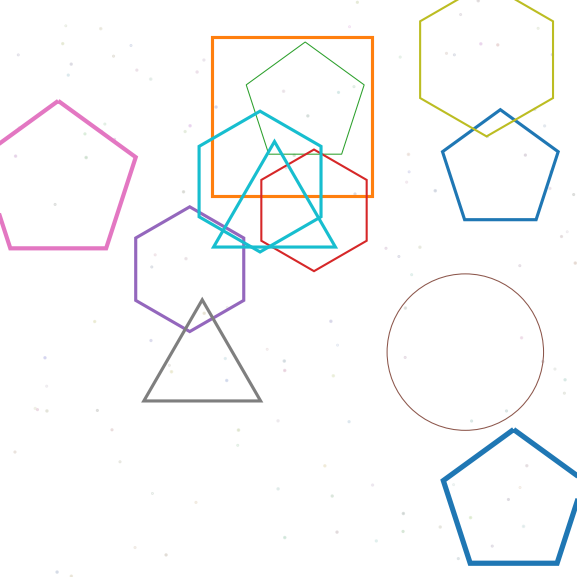[{"shape": "pentagon", "thickness": 2.5, "radius": 0.64, "center": [0.889, 0.127]}, {"shape": "pentagon", "thickness": 1.5, "radius": 0.53, "center": [0.866, 0.704]}, {"shape": "square", "thickness": 1.5, "radius": 0.69, "center": [0.506, 0.798]}, {"shape": "pentagon", "thickness": 0.5, "radius": 0.54, "center": [0.528, 0.819]}, {"shape": "hexagon", "thickness": 1, "radius": 0.53, "center": [0.544, 0.635]}, {"shape": "hexagon", "thickness": 1.5, "radius": 0.54, "center": [0.329, 0.533]}, {"shape": "circle", "thickness": 0.5, "radius": 0.68, "center": [0.806, 0.389]}, {"shape": "pentagon", "thickness": 2, "radius": 0.71, "center": [0.101, 0.683]}, {"shape": "triangle", "thickness": 1.5, "radius": 0.58, "center": [0.35, 0.363]}, {"shape": "hexagon", "thickness": 1, "radius": 0.66, "center": [0.843, 0.896]}, {"shape": "triangle", "thickness": 1.5, "radius": 0.61, "center": [0.475, 0.632]}, {"shape": "hexagon", "thickness": 1.5, "radius": 0.61, "center": [0.45, 0.685]}]